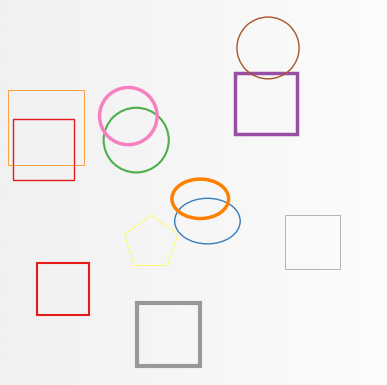[{"shape": "square", "thickness": 1, "radius": 0.4, "center": [0.113, 0.612]}, {"shape": "square", "thickness": 1.5, "radius": 0.34, "center": [0.162, 0.25]}, {"shape": "oval", "thickness": 1, "radius": 0.42, "center": [0.535, 0.426]}, {"shape": "circle", "thickness": 1.5, "radius": 0.42, "center": [0.351, 0.636]}, {"shape": "square", "thickness": 2.5, "radius": 0.4, "center": [0.686, 0.731]}, {"shape": "oval", "thickness": 2.5, "radius": 0.37, "center": [0.517, 0.484]}, {"shape": "square", "thickness": 0.5, "radius": 0.49, "center": [0.119, 0.669]}, {"shape": "pentagon", "thickness": 0.5, "radius": 0.36, "center": [0.39, 0.369]}, {"shape": "circle", "thickness": 1, "radius": 0.4, "center": [0.692, 0.875]}, {"shape": "circle", "thickness": 2.5, "radius": 0.37, "center": [0.331, 0.698]}, {"shape": "square", "thickness": 0.5, "radius": 0.35, "center": [0.807, 0.371]}, {"shape": "square", "thickness": 3, "radius": 0.41, "center": [0.434, 0.131]}]